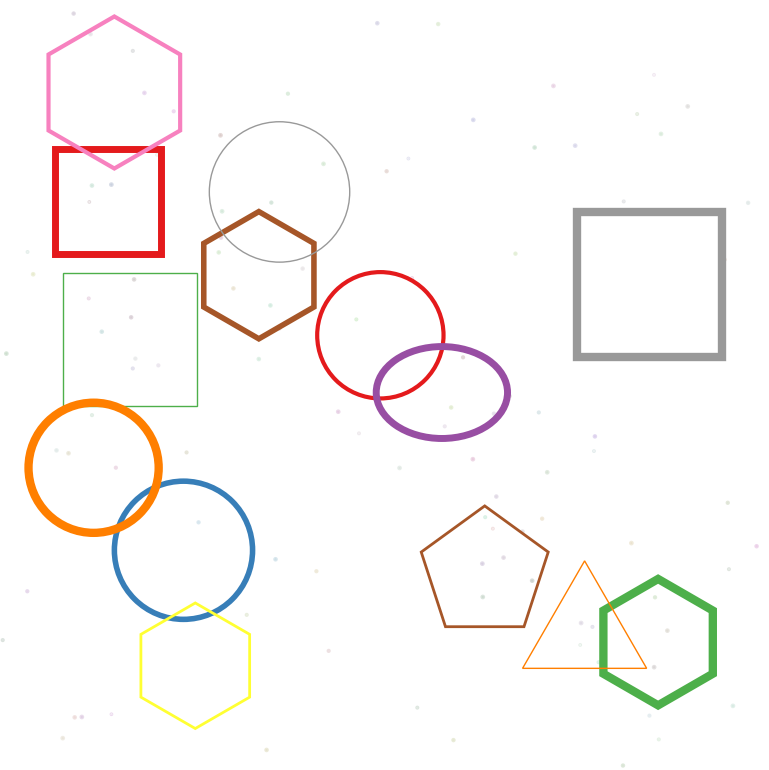[{"shape": "square", "thickness": 2.5, "radius": 0.34, "center": [0.14, 0.738]}, {"shape": "circle", "thickness": 1.5, "radius": 0.41, "center": [0.494, 0.565]}, {"shape": "circle", "thickness": 2, "radius": 0.45, "center": [0.238, 0.285]}, {"shape": "square", "thickness": 0.5, "radius": 0.43, "center": [0.169, 0.559]}, {"shape": "hexagon", "thickness": 3, "radius": 0.41, "center": [0.855, 0.166]}, {"shape": "oval", "thickness": 2.5, "radius": 0.43, "center": [0.574, 0.49]}, {"shape": "circle", "thickness": 3, "radius": 0.42, "center": [0.122, 0.393]}, {"shape": "triangle", "thickness": 0.5, "radius": 0.47, "center": [0.759, 0.179]}, {"shape": "hexagon", "thickness": 1, "radius": 0.41, "center": [0.254, 0.135]}, {"shape": "hexagon", "thickness": 2, "radius": 0.41, "center": [0.336, 0.643]}, {"shape": "pentagon", "thickness": 1, "radius": 0.43, "center": [0.63, 0.256]}, {"shape": "hexagon", "thickness": 1.5, "radius": 0.49, "center": [0.148, 0.88]}, {"shape": "square", "thickness": 3, "radius": 0.47, "center": [0.844, 0.63]}, {"shape": "circle", "thickness": 0.5, "radius": 0.46, "center": [0.363, 0.751]}]